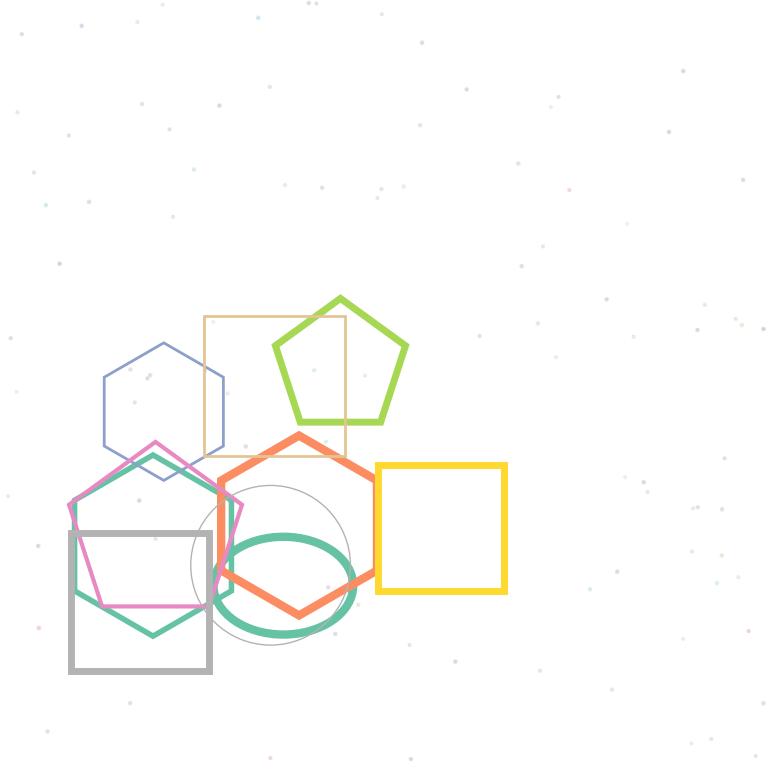[{"shape": "hexagon", "thickness": 2, "radius": 0.59, "center": [0.199, 0.291]}, {"shape": "oval", "thickness": 3, "radius": 0.45, "center": [0.368, 0.239]}, {"shape": "hexagon", "thickness": 3, "radius": 0.58, "center": [0.388, 0.318]}, {"shape": "hexagon", "thickness": 1, "radius": 0.45, "center": [0.213, 0.465]}, {"shape": "pentagon", "thickness": 1.5, "radius": 0.59, "center": [0.202, 0.308]}, {"shape": "pentagon", "thickness": 2.5, "radius": 0.44, "center": [0.442, 0.524]}, {"shape": "square", "thickness": 2.5, "radius": 0.41, "center": [0.573, 0.314]}, {"shape": "square", "thickness": 1, "radius": 0.46, "center": [0.356, 0.499]}, {"shape": "circle", "thickness": 0.5, "radius": 0.52, "center": [0.351, 0.266]}, {"shape": "square", "thickness": 2.5, "radius": 0.45, "center": [0.181, 0.218]}]